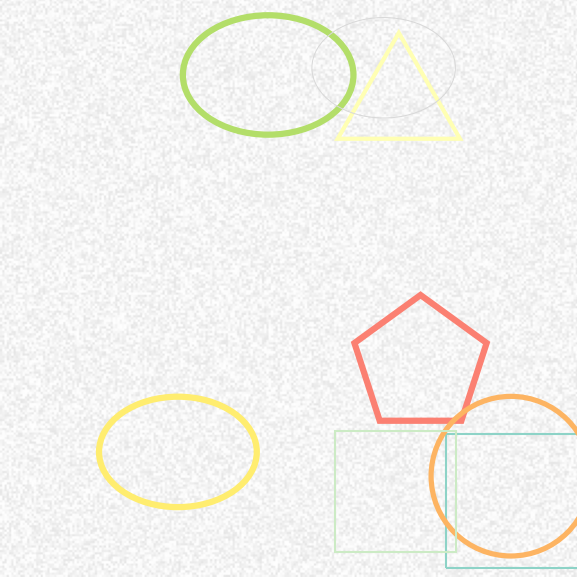[{"shape": "square", "thickness": 1, "radius": 0.58, "center": [0.889, 0.131]}, {"shape": "triangle", "thickness": 2, "radius": 0.61, "center": [0.691, 0.82]}, {"shape": "pentagon", "thickness": 3, "radius": 0.6, "center": [0.728, 0.368]}, {"shape": "circle", "thickness": 2.5, "radius": 0.69, "center": [0.885, 0.175]}, {"shape": "oval", "thickness": 3, "radius": 0.74, "center": [0.464, 0.869]}, {"shape": "oval", "thickness": 0.5, "radius": 0.62, "center": [0.664, 0.882]}, {"shape": "square", "thickness": 1, "radius": 0.53, "center": [0.685, 0.148]}, {"shape": "oval", "thickness": 3, "radius": 0.68, "center": [0.308, 0.217]}]